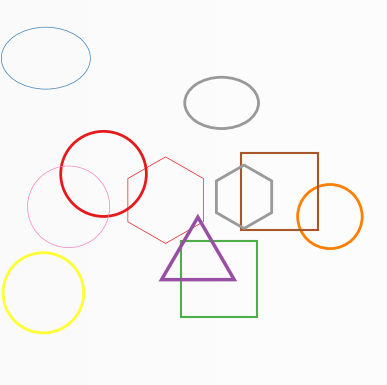[{"shape": "hexagon", "thickness": 0.5, "radius": 0.56, "center": [0.427, 0.48]}, {"shape": "circle", "thickness": 2, "radius": 0.55, "center": [0.267, 0.548]}, {"shape": "oval", "thickness": 0.5, "radius": 0.57, "center": [0.118, 0.849]}, {"shape": "square", "thickness": 1.5, "radius": 0.49, "center": [0.566, 0.276]}, {"shape": "triangle", "thickness": 2.5, "radius": 0.54, "center": [0.511, 0.328]}, {"shape": "circle", "thickness": 2, "radius": 0.42, "center": [0.851, 0.438]}, {"shape": "circle", "thickness": 2, "radius": 0.52, "center": [0.112, 0.239]}, {"shape": "square", "thickness": 1.5, "radius": 0.5, "center": [0.722, 0.503]}, {"shape": "circle", "thickness": 0.5, "radius": 0.53, "center": [0.177, 0.463]}, {"shape": "hexagon", "thickness": 2, "radius": 0.41, "center": [0.63, 0.489]}, {"shape": "oval", "thickness": 2, "radius": 0.48, "center": [0.572, 0.733]}]